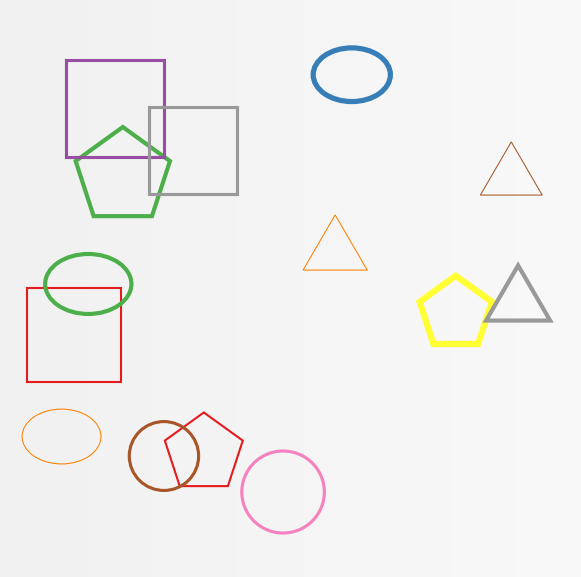[{"shape": "square", "thickness": 1, "radius": 0.4, "center": [0.128, 0.419]}, {"shape": "pentagon", "thickness": 1, "radius": 0.35, "center": [0.351, 0.214]}, {"shape": "oval", "thickness": 2.5, "radius": 0.33, "center": [0.605, 0.87]}, {"shape": "oval", "thickness": 2, "radius": 0.37, "center": [0.152, 0.507]}, {"shape": "pentagon", "thickness": 2, "radius": 0.43, "center": [0.211, 0.694]}, {"shape": "square", "thickness": 1.5, "radius": 0.42, "center": [0.198, 0.811]}, {"shape": "triangle", "thickness": 0.5, "radius": 0.32, "center": [0.577, 0.563]}, {"shape": "oval", "thickness": 0.5, "radius": 0.34, "center": [0.106, 0.243]}, {"shape": "pentagon", "thickness": 3, "radius": 0.33, "center": [0.784, 0.456]}, {"shape": "circle", "thickness": 1.5, "radius": 0.3, "center": [0.282, 0.21]}, {"shape": "triangle", "thickness": 0.5, "radius": 0.31, "center": [0.88, 0.692]}, {"shape": "circle", "thickness": 1.5, "radius": 0.36, "center": [0.487, 0.147]}, {"shape": "triangle", "thickness": 2, "radius": 0.32, "center": [0.891, 0.476]}, {"shape": "square", "thickness": 1.5, "radius": 0.38, "center": [0.332, 0.738]}]